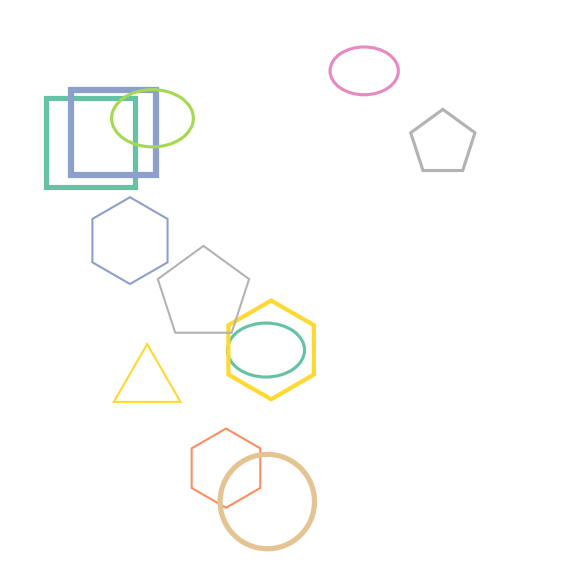[{"shape": "square", "thickness": 2.5, "radius": 0.38, "center": [0.157, 0.752]}, {"shape": "oval", "thickness": 1.5, "radius": 0.33, "center": [0.461, 0.393]}, {"shape": "hexagon", "thickness": 1, "radius": 0.34, "center": [0.391, 0.188]}, {"shape": "hexagon", "thickness": 1, "radius": 0.38, "center": [0.225, 0.582]}, {"shape": "square", "thickness": 3, "radius": 0.37, "center": [0.197, 0.77]}, {"shape": "oval", "thickness": 1.5, "radius": 0.3, "center": [0.631, 0.876]}, {"shape": "oval", "thickness": 1.5, "radius": 0.35, "center": [0.264, 0.794]}, {"shape": "triangle", "thickness": 1, "radius": 0.33, "center": [0.255, 0.337]}, {"shape": "hexagon", "thickness": 2, "radius": 0.43, "center": [0.469, 0.393]}, {"shape": "circle", "thickness": 2.5, "radius": 0.41, "center": [0.463, 0.131]}, {"shape": "pentagon", "thickness": 1.5, "radius": 0.29, "center": [0.767, 0.751]}, {"shape": "pentagon", "thickness": 1, "radius": 0.42, "center": [0.352, 0.49]}]